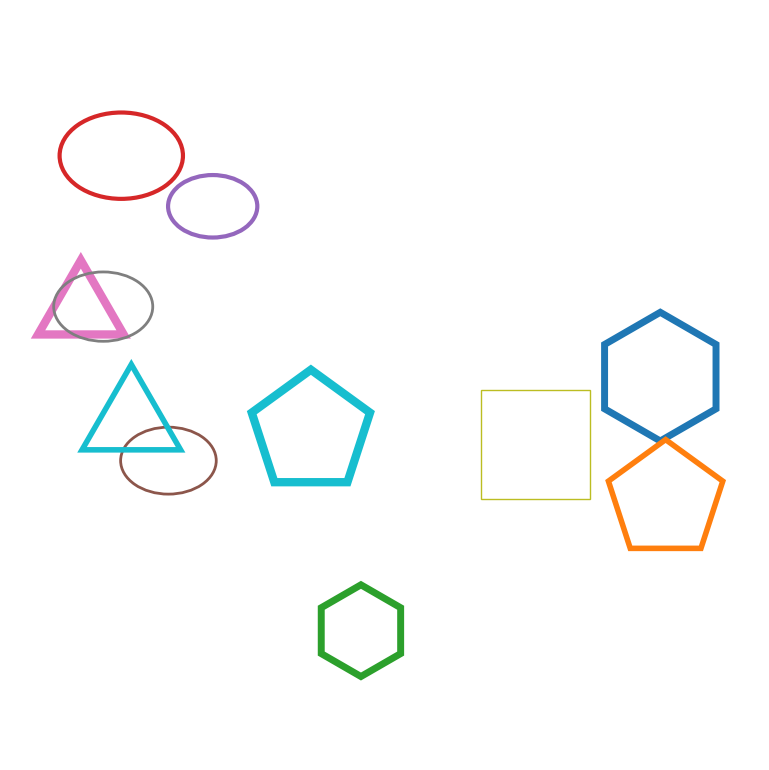[{"shape": "hexagon", "thickness": 2.5, "radius": 0.42, "center": [0.858, 0.511]}, {"shape": "pentagon", "thickness": 2, "radius": 0.39, "center": [0.864, 0.351]}, {"shape": "hexagon", "thickness": 2.5, "radius": 0.3, "center": [0.469, 0.181]}, {"shape": "oval", "thickness": 1.5, "radius": 0.4, "center": [0.158, 0.798]}, {"shape": "oval", "thickness": 1.5, "radius": 0.29, "center": [0.276, 0.732]}, {"shape": "oval", "thickness": 1, "radius": 0.31, "center": [0.219, 0.402]}, {"shape": "triangle", "thickness": 3, "radius": 0.32, "center": [0.105, 0.598]}, {"shape": "oval", "thickness": 1, "radius": 0.32, "center": [0.134, 0.602]}, {"shape": "square", "thickness": 0.5, "radius": 0.35, "center": [0.696, 0.423]}, {"shape": "pentagon", "thickness": 3, "radius": 0.4, "center": [0.404, 0.439]}, {"shape": "triangle", "thickness": 2, "radius": 0.37, "center": [0.171, 0.453]}]